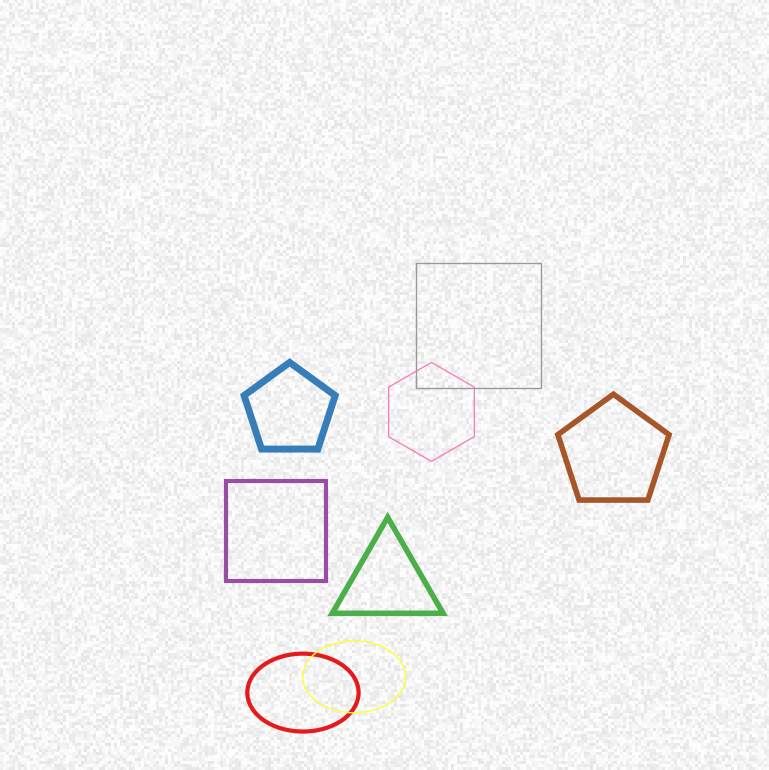[{"shape": "oval", "thickness": 1.5, "radius": 0.36, "center": [0.393, 0.101]}, {"shape": "pentagon", "thickness": 2.5, "radius": 0.31, "center": [0.376, 0.467]}, {"shape": "triangle", "thickness": 2, "radius": 0.42, "center": [0.503, 0.245]}, {"shape": "square", "thickness": 1.5, "radius": 0.32, "center": [0.359, 0.311]}, {"shape": "oval", "thickness": 0.5, "radius": 0.33, "center": [0.46, 0.121]}, {"shape": "pentagon", "thickness": 2, "radius": 0.38, "center": [0.797, 0.412]}, {"shape": "hexagon", "thickness": 0.5, "radius": 0.32, "center": [0.56, 0.465]}, {"shape": "square", "thickness": 0.5, "radius": 0.41, "center": [0.621, 0.577]}]